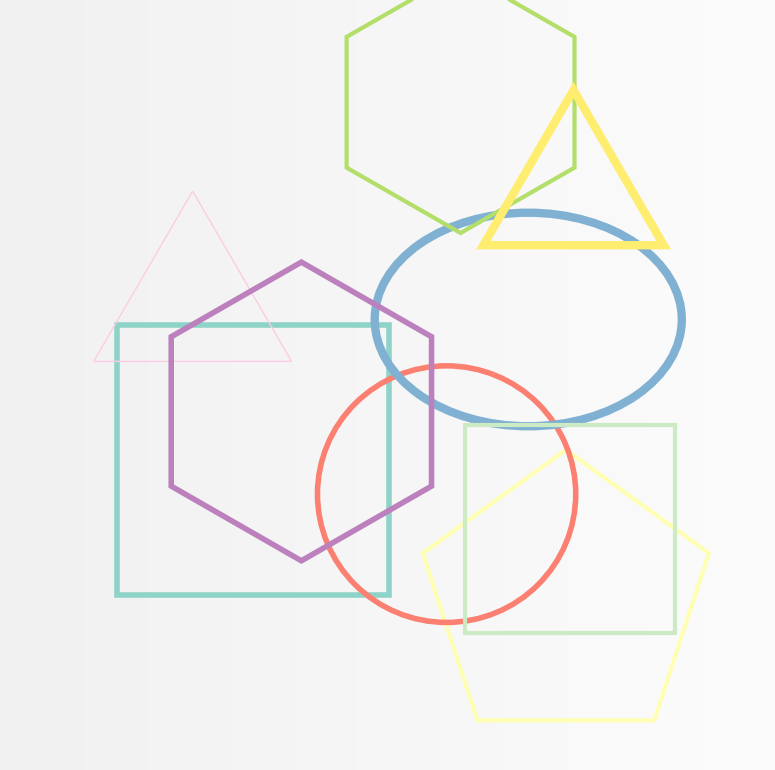[{"shape": "square", "thickness": 2, "radius": 0.88, "center": [0.326, 0.403]}, {"shape": "pentagon", "thickness": 1.5, "radius": 0.97, "center": [0.73, 0.222]}, {"shape": "circle", "thickness": 2, "radius": 0.83, "center": [0.576, 0.358]}, {"shape": "oval", "thickness": 3, "radius": 0.99, "center": [0.682, 0.585]}, {"shape": "hexagon", "thickness": 1.5, "radius": 0.85, "center": [0.594, 0.867]}, {"shape": "triangle", "thickness": 0.5, "radius": 0.74, "center": [0.249, 0.604]}, {"shape": "hexagon", "thickness": 2, "radius": 0.97, "center": [0.389, 0.466]}, {"shape": "square", "thickness": 1.5, "radius": 0.68, "center": [0.736, 0.313]}, {"shape": "triangle", "thickness": 3, "radius": 0.67, "center": [0.74, 0.749]}]